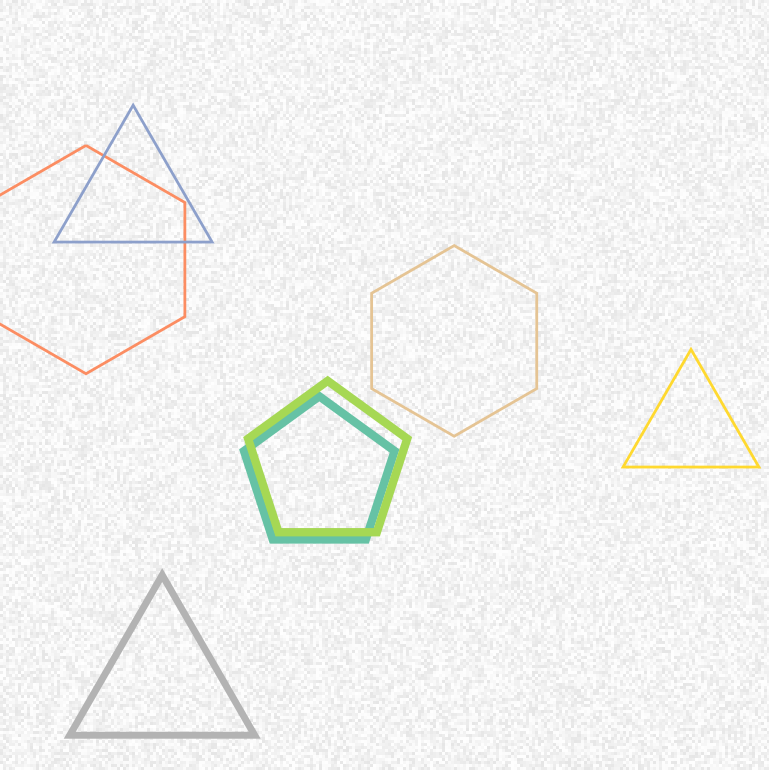[{"shape": "pentagon", "thickness": 3, "radius": 0.51, "center": [0.415, 0.383]}, {"shape": "hexagon", "thickness": 1, "radius": 0.74, "center": [0.112, 0.663]}, {"shape": "triangle", "thickness": 1, "radius": 0.59, "center": [0.173, 0.745]}, {"shape": "pentagon", "thickness": 3, "radius": 0.54, "center": [0.426, 0.397]}, {"shape": "triangle", "thickness": 1, "radius": 0.51, "center": [0.897, 0.444]}, {"shape": "hexagon", "thickness": 1, "radius": 0.62, "center": [0.59, 0.557]}, {"shape": "triangle", "thickness": 2.5, "radius": 0.69, "center": [0.211, 0.114]}]